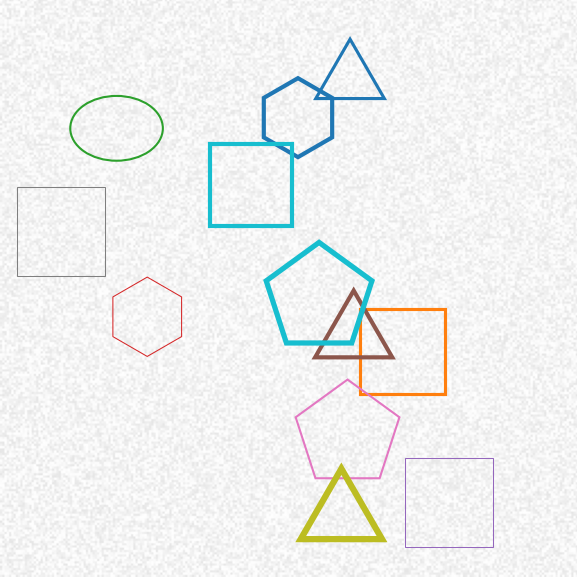[{"shape": "triangle", "thickness": 1.5, "radius": 0.34, "center": [0.606, 0.863]}, {"shape": "hexagon", "thickness": 2, "radius": 0.34, "center": [0.516, 0.795]}, {"shape": "square", "thickness": 1.5, "radius": 0.37, "center": [0.697, 0.391]}, {"shape": "oval", "thickness": 1, "radius": 0.4, "center": [0.202, 0.777]}, {"shape": "hexagon", "thickness": 0.5, "radius": 0.34, "center": [0.255, 0.451]}, {"shape": "square", "thickness": 0.5, "radius": 0.38, "center": [0.778, 0.129]}, {"shape": "triangle", "thickness": 2, "radius": 0.39, "center": [0.612, 0.419]}, {"shape": "pentagon", "thickness": 1, "radius": 0.47, "center": [0.602, 0.247]}, {"shape": "square", "thickness": 0.5, "radius": 0.38, "center": [0.105, 0.598]}, {"shape": "triangle", "thickness": 3, "radius": 0.41, "center": [0.591, 0.106]}, {"shape": "square", "thickness": 2, "radius": 0.35, "center": [0.435, 0.679]}, {"shape": "pentagon", "thickness": 2.5, "radius": 0.48, "center": [0.553, 0.483]}]